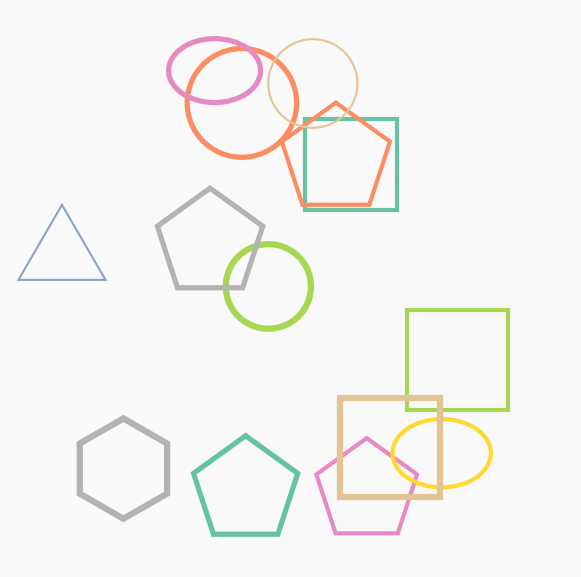[{"shape": "pentagon", "thickness": 2.5, "radius": 0.47, "center": [0.423, 0.15]}, {"shape": "square", "thickness": 2, "radius": 0.4, "center": [0.604, 0.714]}, {"shape": "circle", "thickness": 2.5, "radius": 0.47, "center": [0.416, 0.821]}, {"shape": "pentagon", "thickness": 2, "radius": 0.49, "center": [0.578, 0.724]}, {"shape": "triangle", "thickness": 1, "radius": 0.43, "center": [0.107, 0.558]}, {"shape": "oval", "thickness": 2.5, "radius": 0.4, "center": [0.369, 0.877]}, {"shape": "pentagon", "thickness": 2, "radius": 0.46, "center": [0.631, 0.149]}, {"shape": "circle", "thickness": 3, "radius": 0.37, "center": [0.462, 0.503]}, {"shape": "square", "thickness": 2, "radius": 0.43, "center": [0.787, 0.376]}, {"shape": "oval", "thickness": 2, "radius": 0.42, "center": [0.76, 0.214]}, {"shape": "circle", "thickness": 1, "radius": 0.38, "center": [0.538, 0.855]}, {"shape": "square", "thickness": 3, "radius": 0.43, "center": [0.671, 0.224]}, {"shape": "pentagon", "thickness": 2.5, "radius": 0.48, "center": [0.361, 0.578]}, {"shape": "hexagon", "thickness": 3, "radius": 0.43, "center": [0.212, 0.188]}]